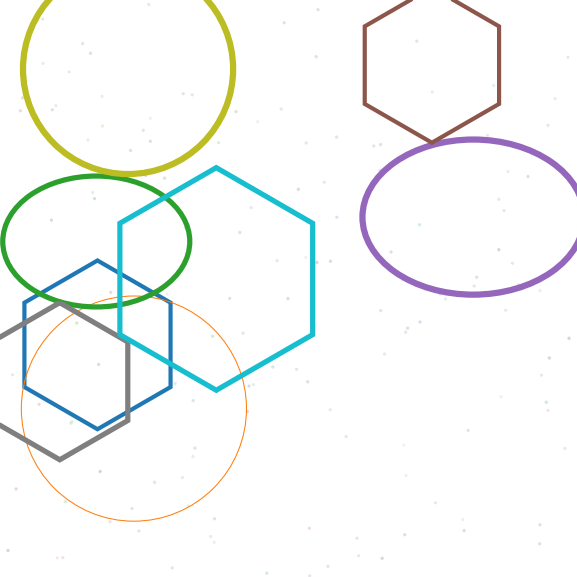[{"shape": "hexagon", "thickness": 2, "radius": 0.73, "center": [0.169, 0.402]}, {"shape": "circle", "thickness": 0.5, "radius": 0.97, "center": [0.232, 0.292]}, {"shape": "oval", "thickness": 2.5, "radius": 0.81, "center": [0.167, 0.581]}, {"shape": "oval", "thickness": 3, "radius": 0.96, "center": [0.819, 0.623]}, {"shape": "hexagon", "thickness": 2, "radius": 0.67, "center": [0.748, 0.886]}, {"shape": "hexagon", "thickness": 2.5, "radius": 0.68, "center": [0.103, 0.339]}, {"shape": "circle", "thickness": 3, "radius": 0.91, "center": [0.222, 0.88]}, {"shape": "hexagon", "thickness": 2.5, "radius": 0.96, "center": [0.374, 0.516]}]